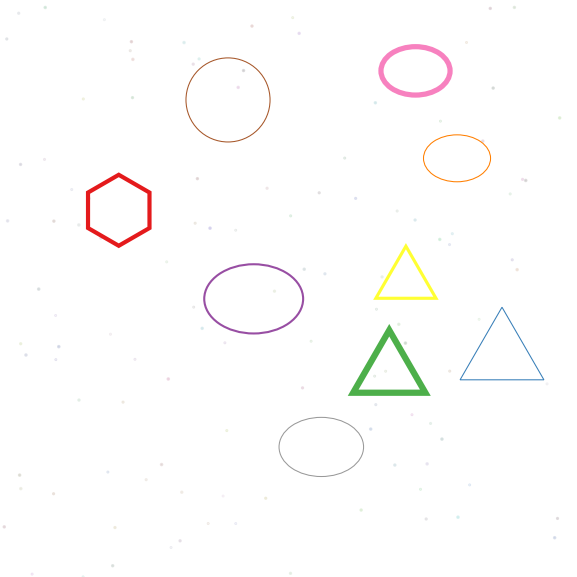[{"shape": "hexagon", "thickness": 2, "radius": 0.31, "center": [0.206, 0.635]}, {"shape": "triangle", "thickness": 0.5, "radius": 0.42, "center": [0.869, 0.383]}, {"shape": "triangle", "thickness": 3, "radius": 0.36, "center": [0.674, 0.355]}, {"shape": "oval", "thickness": 1, "radius": 0.43, "center": [0.439, 0.482]}, {"shape": "oval", "thickness": 0.5, "radius": 0.29, "center": [0.791, 0.725]}, {"shape": "triangle", "thickness": 1.5, "radius": 0.3, "center": [0.703, 0.513]}, {"shape": "circle", "thickness": 0.5, "radius": 0.36, "center": [0.395, 0.826]}, {"shape": "oval", "thickness": 2.5, "radius": 0.3, "center": [0.72, 0.876]}, {"shape": "oval", "thickness": 0.5, "radius": 0.37, "center": [0.556, 0.225]}]